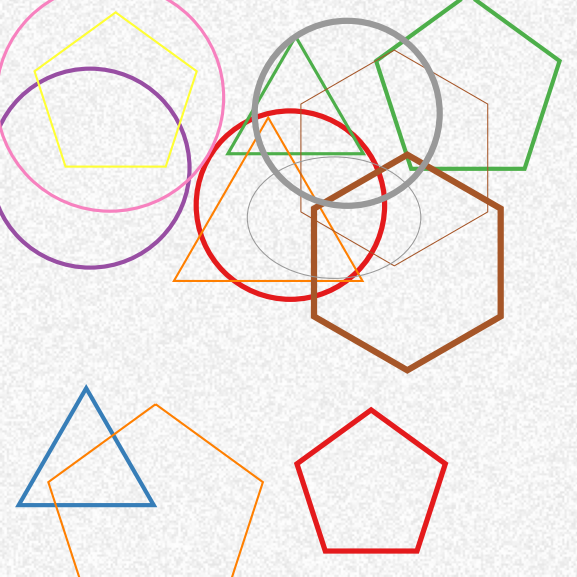[{"shape": "circle", "thickness": 2.5, "radius": 0.82, "center": [0.503, 0.644]}, {"shape": "pentagon", "thickness": 2.5, "radius": 0.68, "center": [0.643, 0.154]}, {"shape": "triangle", "thickness": 2, "radius": 0.67, "center": [0.149, 0.192]}, {"shape": "pentagon", "thickness": 2, "radius": 0.84, "center": [0.81, 0.842]}, {"shape": "triangle", "thickness": 1.5, "radius": 0.68, "center": [0.512, 0.801]}, {"shape": "circle", "thickness": 2, "radius": 0.86, "center": [0.156, 0.708]}, {"shape": "triangle", "thickness": 1, "radius": 0.94, "center": [0.464, 0.607]}, {"shape": "pentagon", "thickness": 1, "radius": 0.98, "center": [0.269, 0.104]}, {"shape": "pentagon", "thickness": 1, "radius": 0.74, "center": [0.2, 0.83]}, {"shape": "hexagon", "thickness": 3, "radius": 0.93, "center": [0.705, 0.545]}, {"shape": "hexagon", "thickness": 0.5, "radius": 0.93, "center": [0.683, 0.726]}, {"shape": "circle", "thickness": 1.5, "radius": 0.98, "center": [0.19, 0.83]}, {"shape": "circle", "thickness": 3, "radius": 0.8, "center": [0.601, 0.803]}, {"shape": "oval", "thickness": 0.5, "radius": 0.75, "center": [0.578, 0.622]}]